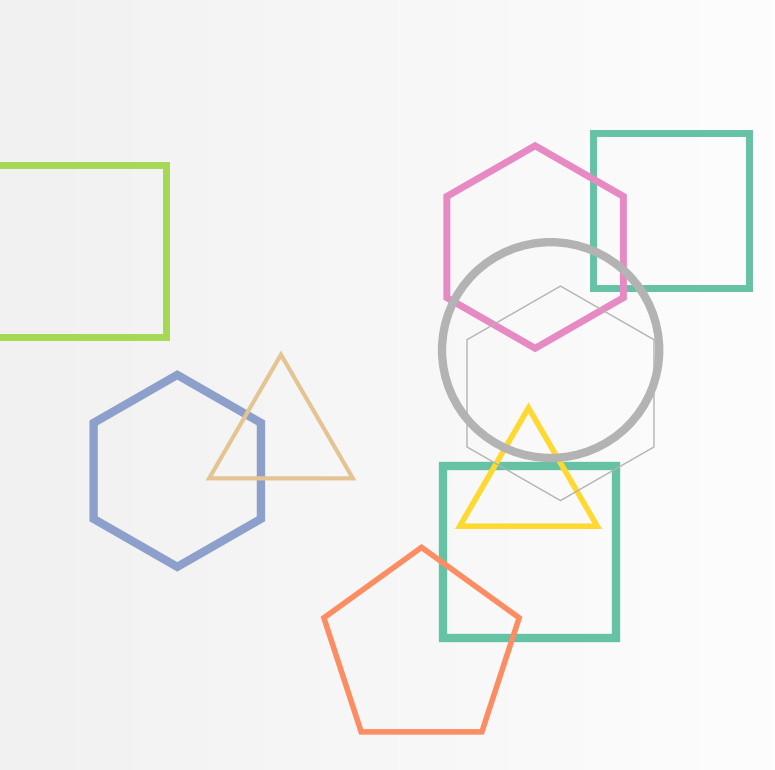[{"shape": "square", "thickness": 2.5, "radius": 0.51, "center": [0.866, 0.727]}, {"shape": "square", "thickness": 3, "radius": 0.56, "center": [0.683, 0.283]}, {"shape": "pentagon", "thickness": 2, "radius": 0.66, "center": [0.544, 0.157]}, {"shape": "hexagon", "thickness": 3, "radius": 0.62, "center": [0.229, 0.388]}, {"shape": "hexagon", "thickness": 2.5, "radius": 0.66, "center": [0.69, 0.679]}, {"shape": "square", "thickness": 2.5, "radius": 0.56, "center": [0.103, 0.674]}, {"shape": "triangle", "thickness": 2, "radius": 0.51, "center": [0.682, 0.368]}, {"shape": "triangle", "thickness": 1.5, "radius": 0.54, "center": [0.363, 0.432]}, {"shape": "circle", "thickness": 3, "radius": 0.7, "center": [0.71, 0.545]}, {"shape": "hexagon", "thickness": 0.5, "radius": 0.7, "center": [0.723, 0.489]}]